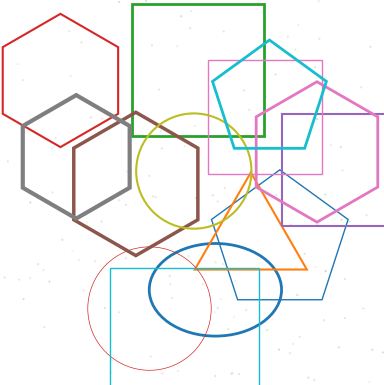[{"shape": "oval", "thickness": 2, "radius": 0.86, "center": [0.559, 0.247]}, {"shape": "pentagon", "thickness": 1, "radius": 0.93, "center": [0.727, 0.372]}, {"shape": "triangle", "thickness": 1.5, "radius": 0.84, "center": [0.652, 0.384]}, {"shape": "square", "thickness": 2, "radius": 0.85, "center": [0.515, 0.818]}, {"shape": "hexagon", "thickness": 1.5, "radius": 0.87, "center": [0.157, 0.791]}, {"shape": "circle", "thickness": 0.5, "radius": 0.8, "center": [0.388, 0.198]}, {"shape": "square", "thickness": 1.5, "radius": 0.73, "center": [0.88, 0.559]}, {"shape": "hexagon", "thickness": 2.5, "radius": 0.93, "center": [0.353, 0.522]}, {"shape": "square", "thickness": 1, "radius": 0.74, "center": [0.688, 0.696]}, {"shape": "hexagon", "thickness": 2, "radius": 0.91, "center": [0.823, 0.605]}, {"shape": "hexagon", "thickness": 3, "radius": 0.8, "center": [0.198, 0.593]}, {"shape": "circle", "thickness": 1.5, "radius": 0.75, "center": [0.503, 0.556]}, {"shape": "square", "thickness": 1, "radius": 0.97, "center": [0.479, 0.111]}, {"shape": "pentagon", "thickness": 2, "radius": 0.78, "center": [0.7, 0.741]}]